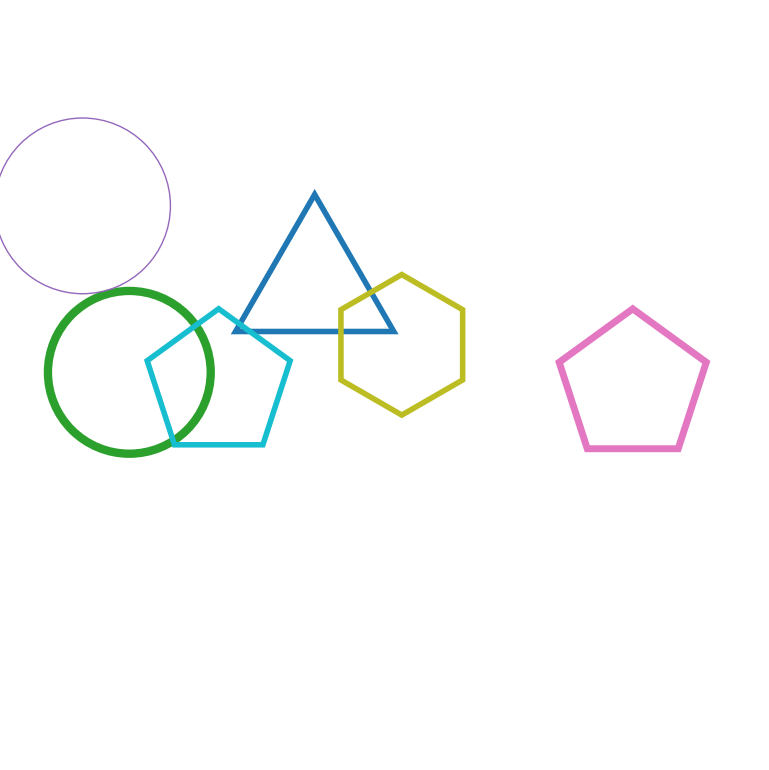[{"shape": "triangle", "thickness": 2, "radius": 0.59, "center": [0.409, 0.629]}, {"shape": "circle", "thickness": 3, "radius": 0.53, "center": [0.168, 0.516]}, {"shape": "circle", "thickness": 0.5, "radius": 0.57, "center": [0.107, 0.733]}, {"shape": "pentagon", "thickness": 2.5, "radius": 0.5, "center": [0.822, 0.498]}, {"shape": "hexagon", "thickness": 2, "radius": 0.46, "center": [0.522, 0.552]}, {"shape": "pentagon", "thickness": 2, "radius": 0.49, "center": [0.284, 0.501]}]